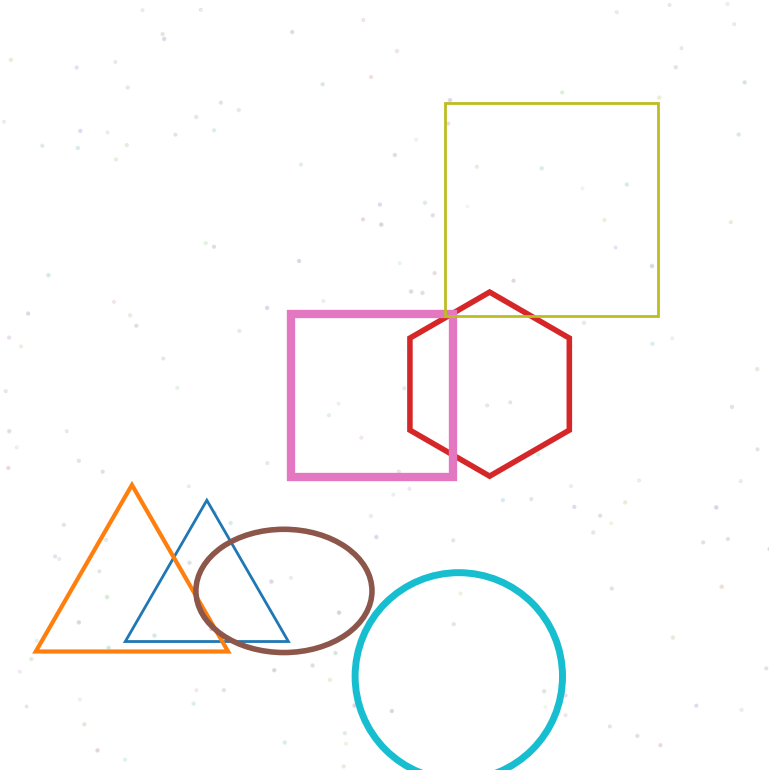[{"shape": "triangle", "thickness": 1, "radius": 0.61, "center": [0.269, 0.228]}, {"shape": "triangle", "thickness": 1.5, "radius": 0.72, "center": [0.171, 0.226]}, {"shape": "hexagon", "thickness": 2, "radius": 0.6, "center": [0.636, 0.501]}, {"shape": "oval", "thickness": 2, "radius": 0.57, "center": [0.369, 0.233]}, {"shape": "square", "thickness": 3, "radius": 0.53, "center": [0.483, 0.486]}, {"shape": "square", "thickness": 1, "radius": 0.69, "center": [0.716, 0.727]}, {"shape": "circle", "thickness": 2.5, "radius": 0.67, "center": [0.596, 0.122]}]